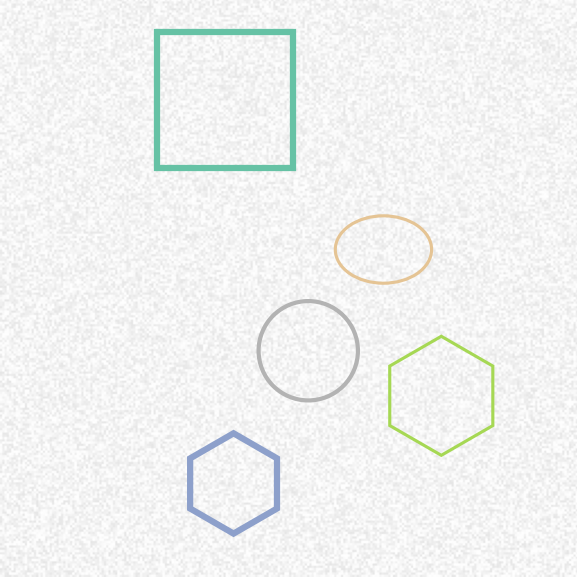[{"shape": "square", "thickness": 3, "radius": 0.59, "center": [0.39, 0.826]}, {"shape": "hexagon", "thickness": 3, "radius": 0.43, "center": [0.404, 0.162]}, {"shape": "hexagon", "thickness": 1.5, "radius": 0.52, "center": [0.764, 0.314]}, {"shape": "oval", "thickness": 1.5, "radius": 0.42, "center": [0.664, 0.567]}, {"shape": "circle", "thickness": 2, "radius": 0.43, "center": [0.534, 0.392]}]